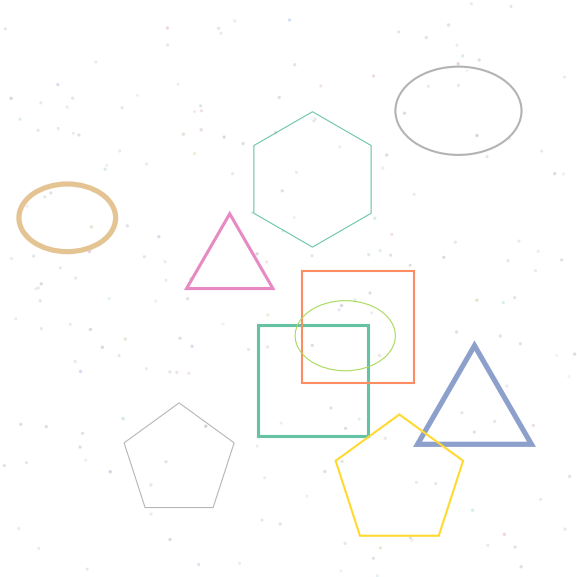[{"shape": "hexagon", "thickness": 0.5, "radius": 0.59, "center": [0.541, 0.688]}, {"shape": "square", "thickness": 1.5, "radius": 0.48, "center": [0.542, 0.34]}, {"shape": "square", "thickness": 1, "radius": 0.49, "center": [0.62, 0.434]}, {"shape": "triangle", "thickness": 2.5, "radius": 0.57, "center": [0.822, 0.287]}, {"shape": "triangle", "thickness": 1.5, "radius": 0.43, "center": [0.398, 0.543]}, {"shape": "oval", "thickness": 0.5, "radius": 0.43, "center": [0.598, 0.418]}, {"shape": "pentagon", "thickness": 1, "radius": 0.58, "center": [0.692, 0.165]}, {"shape": "oval", "thickness": 2.5, "radius": 0.42, "center": [0.116, 0.622]}, {"shape": "oval", "thickness": 1, "radius": 0.55, "center": [0.794, 0.807]}, {"shape": "pentagon", "thickness": 0.5, "radius": 0.5, "center": [0.31, 0.201]}]